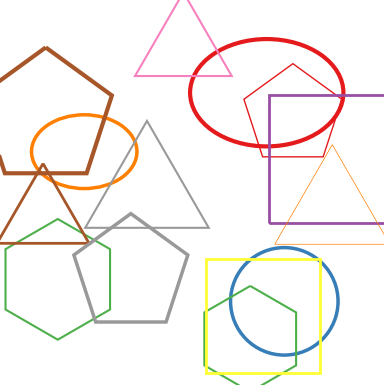[{"shape": "pentagon", "thickness": 1, "radius": 0.67, "center": [0.761, 0.701]}, {"shape": "oval", "thickness": 3, "radius": 1.0, "center": [0.693, 0.759]}, {"shape": "circle", "thickness": 2.5, "radius": 0.7, "center": [0.738, 0.217]}, {"shape": "hexagon", "thickness": 1.5, "radius": 0.78, "center": [0.15, 0.274]}, {"shape": "hexagon", "thickness": 1.5, "radius": 0.69, "center": [0.65, 0.12]}, {"shape": "square", "thickness": 2, "radius": 0.84, "center": [0.866, 0.587]}, {"shape": "oval", "thickness": 2.5, "radius": 0.68, "center": [0.219, 0.606]}, {"shape": "triangle", "thickness": 0.5, "radius": 0.86, "center": [0.863, 0.452]}, {"shape": "square", "thickness": 2, "radius": 0.74, "center": [0.684, 0.179]}, {"shape": "pentagon", "thickness": 3, "radius": 0.9, "center": [0.119, 0.696]}, {"shape": "triangle", "thickness": 2, "radius": 0.69, "center": [0.112, 0.437]}, {"shape": "triangle", "thickness": 1.5, "radius": 0.73, "center": [0.476, 0.875]}, {"shape": "triangle", "thickness": 1.5, "radius": 0.93, "center": [0.382, 0.501]}, {"shape": "pentagon", "thickness": 2.5, "radius": 0.78, "center": [0.34, 0.29]}]